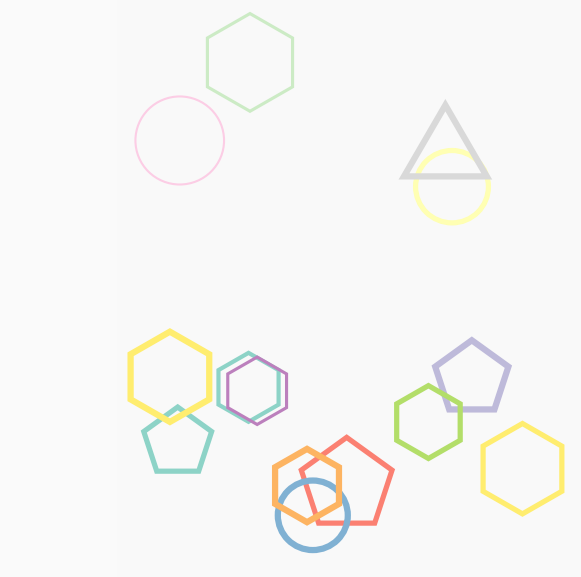[{"shape": "hexagon", "thickness": 2, "radius": 0.3, "center": [0.428, 0.328]}, {"shape": "pentagon", "thickness": 2.5, "radius": 0.31, "center": [0.306, 0.233]}, {"shape": "circle", "thickness": 2.5, "radius": 0.31, "center": [0.778, 0.676]}, {"shape": "pentagon", "thickness": 3, "radius": 0.33, "center": [0.812, 0.344]}, {"shape": "pentagon", "thickness": 2.5, "radius": 0.41, "center": [0.596, 0.16]}, {"shape": "circle", "thickness": 3, "radius": 0.3, "center": [0.538, 0.107]}, {"shape": "hexagon", "thickness": 3, "radius": 0.32, "center": [0.528, 0.158]}, {"shape": "hexagon", "thickness": 2.5, "radius": 0.32, "center": [0.737, 0.268]}, {"shape": "circle", "thickness": 1, "radius": 0.38, "center": [0.309, 0.756]}, {"shape": "triangle", "thickness": 3, "radius": 0.41, "center": [0.766, 0.735]}, {"shape": "hexagon", "thickness": 1.5, "radius": 0.29, "center": [0.442, 0.322]}, {"shape": "hexagon", "thickness": 1.5, "radius": 0.42, "center": [0.43, 0.891]}, {"shape": "hexagon", "thickness": 2.5, "radius": 0.39, "center": [0.899, 0.188]}, {"shape": "hexagon", "thickness": 3, "radius": 0.39, "center": [0.292, 0.347]}]